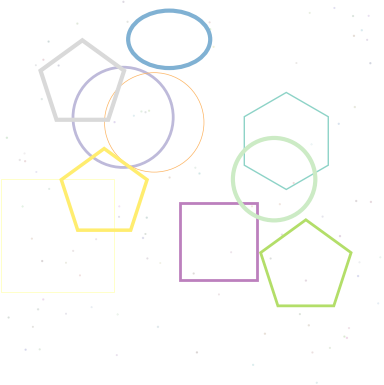[{"shape": "hexagon", "thickness": 1, "radius": 0.63, "center": [0.744, 0.634]}, {"shape": "square", "thickness": 0.5, "radius": 0.73, "center": [0.149, 0.389]}, {"shape": "circle", "thickness": 2, "radius": 0.65, "center": [0.32, 0.695]}, {"shape": "oval", "thickness": 3, "radius": 0.53, "center": [0.439, 0.898]}, {"shape": "circle", "thickness": 0.5, "radius": 0.65, "center": [0.401, 0.682]}, {"shape": "pentagon", "thickness": 2, "radius": 0.62, "center": [0.794, 0.306]}, {"shape": "pentagon", "thickness": 3, "radius": 0.57, "center": [0.214, 0.781]}, {"shape": "square", "thickness": 2, "radius": 0.5, "center": [0.568, 0.373]}, {"shape": "circle", "thickness": 3, "radius": 0.54, "center": [0.712, 0.535]}, {"shape": "pentagon", "thickness": 2.5, "radius": 0.59, "center": [0.271, 0.497]}]